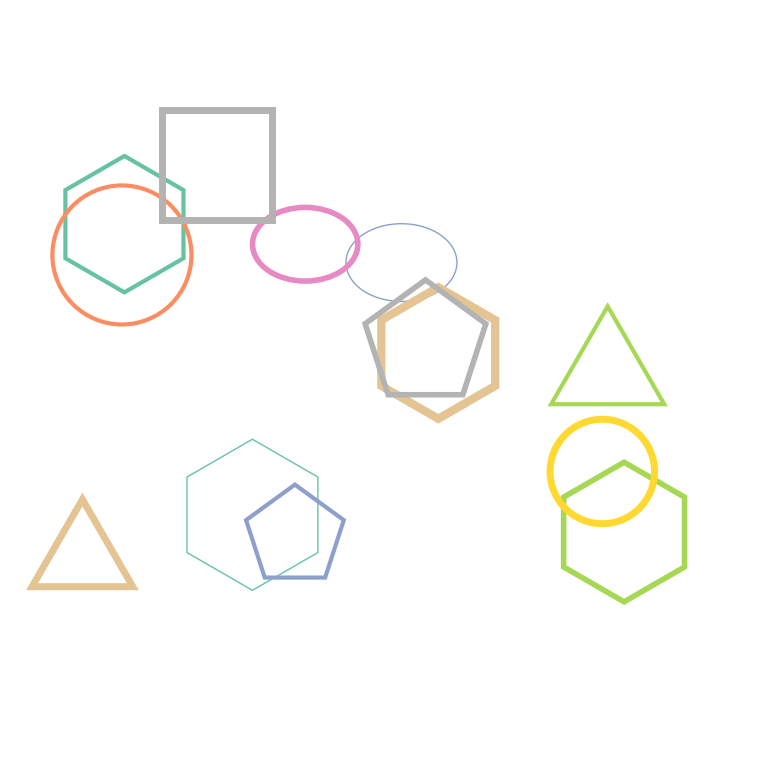[{"shape": "hexagon", "thickness": 0.5, "radius": 0.49, "center": [0.328, 0.331]}, {"shape": "hexagon", "thickness": 1.5, "radius": 0.44, "center": [0.162, 0.709]}, {"shape": "circle", "thickness": 1.5, "radius": 0.45, "center": [0.158, 0.669]}, {"shape": "oval", "thickness": 0.5, "radius": 0.36, "center": [0.521, 0.659]}, {"shape": "pentagon", "thickness": 1.5, "radius": 0.33, "center": [0.383, 0.304]}, {"shape": "oval", "thickness": 2, "radius": 0.34, "center": [0.396, 0.683]}, {"shape": "hexagon", "thickness": 2, "radius": 0.45, "center": [0.811, 0.309]}, {"shape": "triangle", "thickness": 1.5, "radius": 0.42, "center": [0.789, 0.517]}, {"shape": "circle", "thickness": 2.5, "radius": 0.34, "center": [0.782, 0.388]}, {"shape": "triangle", "thickness": 2.5, "radius": 0.38, "center": [0.107, 0.276]}, {"shape": "hexagon", "thickness": 3, "radius": 0.43, "center": [0.569, 0.542]}, {"shape": "pentagon", "thickness": 2, "radius": 0.41, "center": [0.553, 0.554]}, {"shape": "square", "thickness": 2.5, "radius": 0.36, "center": [0.282, 0.786]}]